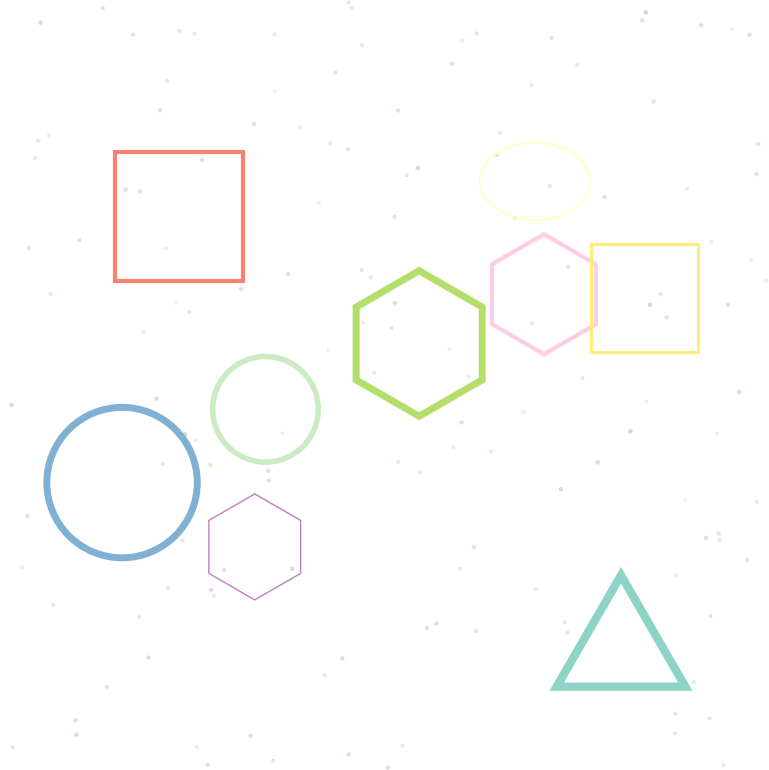[{"shape": "triangle", "thickness": 3, "radius": 0.48, "center": [0.806, 0.156]}, {"shape": "oval", "thickness": 0.5, "radius": 0.36, "center": [0.694, 0.764]}, {"shape": "square", "thickness": 1.5, "radius": 0.42, "center": [0.232, 0.719]}, {"shape": "circle", "thickness": 2.5, "radius": 0.49, "center": [0.159, 0.373]}, {"shape": "hexagon", "thickness": 2.5, "radius": 0.47, "center": [0.544, 0.554]}, {"shape": "hexagon", "thickness": 1.5, "radius": 0.39, "center": [0.706, 0.618]}, {"shape": "hexagon", "thickness": 0.5, "radius": 0.34, "center": [0.331, 0.29]}, {"shape": "circle", "thickness": 2, "radius": 0.34, "center": [0.345, 0.468]}, {"shape": "square", "thickness": 1, "radius": 0.35, "center": [0.837, 0.613]}]